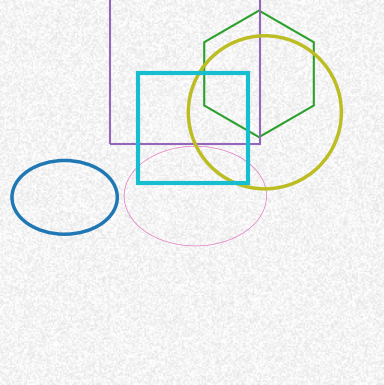[{"shape": "oval", "thickness": 2.5, "radius": 0.68, "center": [0.168, 0.487]}, {"shape": "hexagon", "thickness": 1.5, "radius": 0.82, "center": [0.673, 0.808]}, {"shape": "square", "thickness": 1.5, "radius": 0.98, "center": [0.481, 0.821]}, {"shape": "oval", "thickness": 0.5, "radius": 0.92, "center": [0.507, 0.491]}, {"shape": "circle", "thickness": 2.5, "radius": 0.99, "center": [0.688, 0.708]}, {"shape": "square", "thickness": 3, "radius": 0.71, "center": [0.501, 0.668]}]